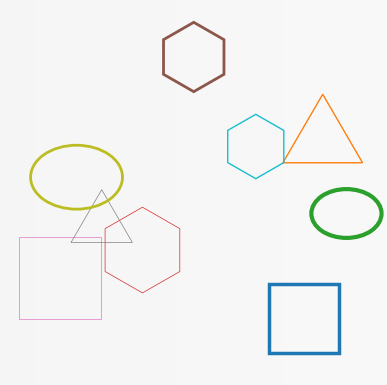[{"shape": "square", "thickness": 2.5, "radius": 0.45, "center": [0.785, 0.173]}, {"shape": "triangle", "thickness": 1, "radius": 0.59, "center": [0.833, 0.637]}, {"shape": "oval", "thickness": 3, "radius": 0.45, "center": [0.894, 0.445]}, {"shape": "hexagon", "thickness": 0.5, "radius": 0.56, "center": [0.368, 0.35]}, {"shape": "hexagon", "thickness": 2, "radius": 0.45, "center": [0.5, 0.852]}, {"shape": "square", "thickness": 0.5, "radius": 0.53, "center": [0.155, 0.279]}, {"shape": "triangle", "thickness": 0.5, "radius": 0.46, "center": [0.262, 0.416]}, {"shape": "oval", "thickness": 2, "radius": 0.59, "center": [0.198, 0.54]}, {"shape": "hexagon", "thickness": 1, "radius": 0.42, "center": [0.66, 0.619]}]